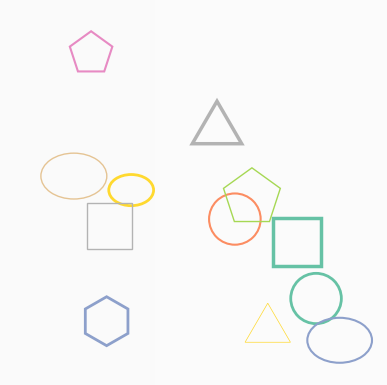[{"shape": "square", "thickness": 2.5, "radius": 0.31, "center": [0.766, 0.371]}, {"shape": "circle", "thickness": 2, "radius": 0.33, "center": [0.816, 0.225]}, {"shape": "circle", "thickness": 1.5, "radius": 0.33, "center": [0.606, 0.431]}, {"shape": "oval", "thickness": 1.5, "radius": 0.42, "center": [0.877, 0.116]}, {"shape": "hexagon", "thickness": 2, "radius": 0.32, "center": [0.275, 0.166]}, {"shape": "pentagon", "thickness": 1.5, "radius": 0.29, "center": [0.235, 0.861]}, {"shape": "pentagon", "thickness": 1, "radius": 0.39, "center": [0.65, 0.487]}, {"shape": "oval", "thickness": 2, "radius": 0.29, "center": [0.339, 0.506]}, {"shape": "triangle", "thickness": 0.5, "radius": 0.34, "center": [0.691, 0.145]}, {"shape": "oval", "thickness": 1, "radius": 0.43, "center": [0.191, 0.543]}, {"shape": "square", "thickness": 1, "radius": 0.29, "center": [0.283, 0.413]}, {"shape": "triangle", "thickness": 2.5, "radius": 0.37, "center": [0.56, 0.664]}]